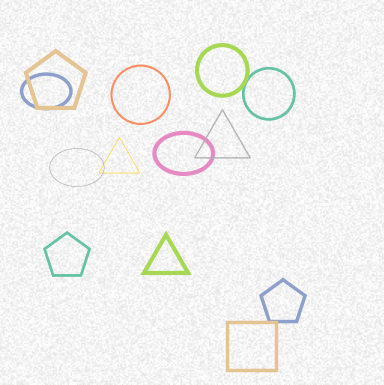[{"shape": "pentagon", "thickness": 2, "radius": 0.31, "center": [0.174, 0.334]}, {"shape": "circle", "thickness": 2, "radius": 0.33, "center": [0.698, 0.756]}, {"shape": "circle", "thickness": 1.5, "radius": 0.38, "center": [0.365, 0.754]}, {"shape": "oval", "thickness": 2.5, "radius": 0.32, "center": [0.12, 0.763]}, {"shape": "pentagon", "thickness": 2.5, "radius": 0.3, "center": [0.735, 0.213]}, {"shape": "oval", "thickness": 3, "radius": 0.38, "center": [0.477, 0.602]}, {"shape": "triangle", "thickness": 3, "radius": 0.33, "center": [0.431, 0.324]}, {"shape": "circle", "thickness": 3, "radius": 0.33, "center": [0.577, 0.817]}, {"shape": "triangle", "thickness": 0.5, "radius": 0.31, "center": [0.31, 0.581]}, {"shape": "pentagon", "thickness": 3, "radius": 0.41, "center": [0.145, 0.786]}, {"shape": "square", "thickness": 2.5, "radius": 0.32, "center": [0.653, 0.101]}, {"shape": "oval", "thickness": 0.5, "radius": 0.35, "center": [0.2, 0.565]}, {"shape": "triangle", "thickness": 1, "radius": 0.42, "center": [0.578, 0.632]}]